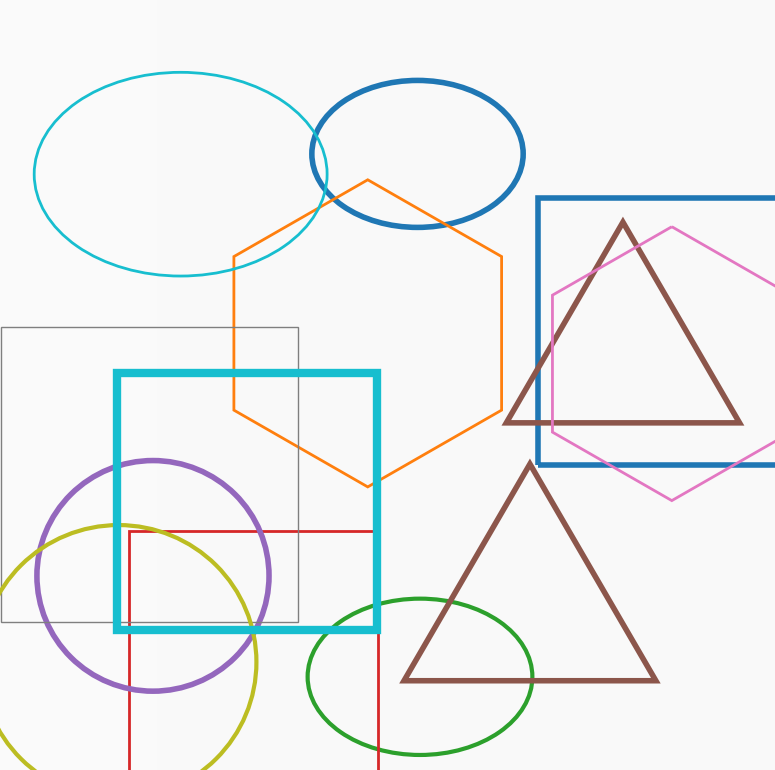[{"shape": "oval", "thickness": 2, "radius": 0.68, "center": [0.539, 0.8]}, {"shape": "square", "thickness": 2, "radius": 0.87, "center": [0.868, 0.569]}, {"shape": "hexagon", "thickness": 1, "radius": 1.0, "center": [0.475, 0.567]}, {"shape": "oval", "thickness": 1.5, "radius": 0.72, "center": [0.542, 0.121]}, {"shape": "square", "thickness": 1, "radius": 0.8, "center": [0.327, 0.15]}, {"shape": "circle", "thickness": 2, "radius": 0.75, "center": [0.197, 0.252]}, {"shape": "triangle", "thickness": 2, "radius": 0.87, "center": [0.804, 0.538]}, {"shape": "triangle", "thickness": 2, "radius": 0.94, "center": [0.684, 0.21]}, {"shape": "hexagon", "thickness": 1, "radius": 0.89, "center": [0.867, 0.528]}, {"shape": "square", "thickness": 0.5, "radius": 0.96, "center": [0.193, 0.384]}, {"shape": "circle", "thickness": 1.5, "radius": 0.89, "center": [0.153, 0.14]}, {"shape": "square", "thickness": 3, "radius": 0.84, "center": [0.319, 0.349]}, {"shape": "oval", "thickness": 1, "radius": 0.94, "center": [0.233, 0.774]}]